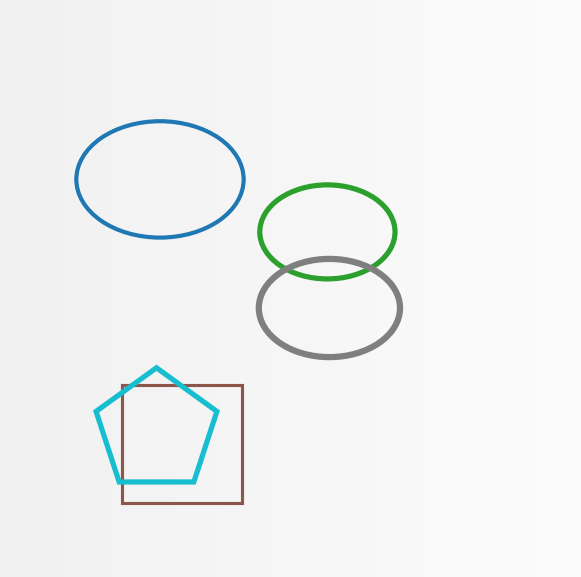[{"shape": "oval", "thickness": 2, "radius": 0.72, "center": [0.275, 0.688]}, {"shape": "oval", "thickness": 2.5, "radius": 0.58, "center": [0.563, 0.598]}, {"shape": "square", "thickness": 1.5, "radius": 0.51, "center": [0.313, 0.23]}, {"shape": "oval", "thickness": 3, "radius": 0.61, "center": [0.567, 0.466]}, {"shape": "pentagon", "thickness": 2.5, "radius": 0.55, "center": [0.269, 0.253]}]